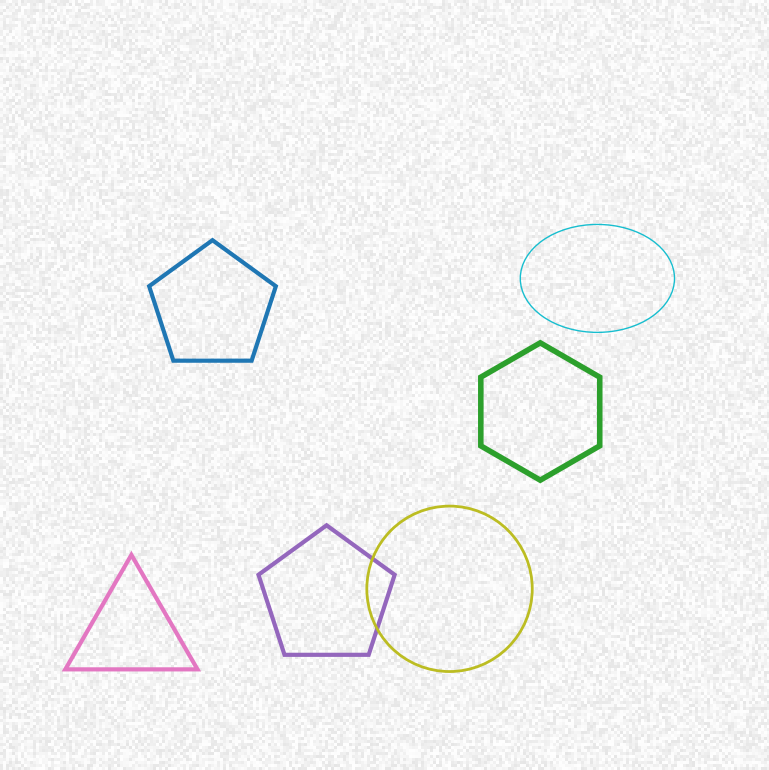[{"shape": "pentagon", "thickness": 1.5, "radius": 0.43, "center": [0.276, 0.602]}, {"shape": "hexagon", "thickness": 2, "radius": 0.45, "center": [0.702, 0.466]}, {"shape": "pentagon", "thickness": 1.5, "radius": 0.46, "center": [0.424, 0.225]}, {"shape": "triangle", "thickness": 1.5, "radius": 0.5, "center": [0.171, 0.18]}, {"shape": "circle", "thickness": 1, "radius": 0.54, "center": [0.584, 0.235]}, {"shape": "oval", "thickness": 0.5, "radius": 0.5, "center": [0.776, 0.638]}]